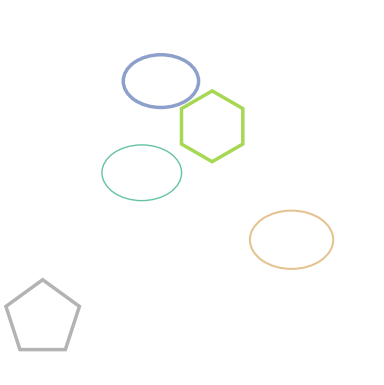[{"shape": "oval", "thickness": 1, "radius": 0.52, "center": [0.368, 0.551]}, {"shape": "oval", "thickness": 2.5, "radius": 0.49, "center": [0.418, 0.789]}, {"shape": "hexagon", "thickness": 2.5, "radius": 0.46, "center": [0.551, 0.672]}, {"shape": "oval", "thickness": 1.5, "radius": 0.54, "center": [0.757, 0.377]}, {"shape": "pentagon", "thickness": 2.5, "radius": 0.5, "center": [0.111, 0.173]}]